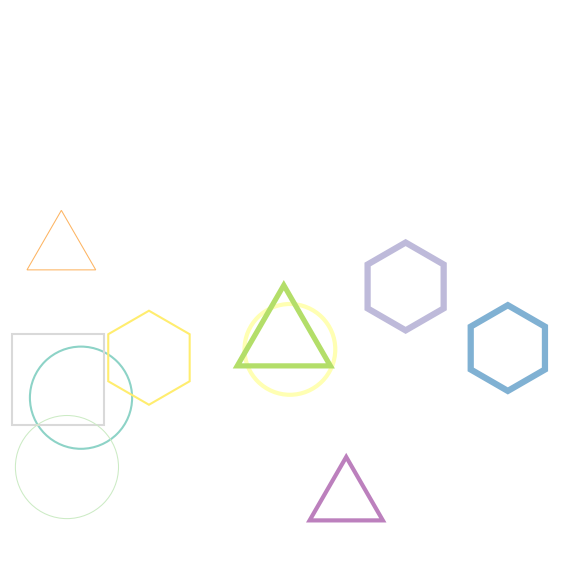[{"shape": "circle", "thickness": 1, "radius": 0.44, "center": [0.14, 0.31]}, {"shape": "circle", "thickness": 2, "radius": 0.39, "center": [0.502, 0.394]}, {"shape": "hexagon", "thickness": 3, "radius": 0.38, "center": [0.702, 0.503]}, {"shape": "hexagon", "thickness": 3, "radius": 0.37, "center": [0.879, 0.396]}, {"shape": "triangle", "thickness": 0.5, "radius": 0.34, "center": [0.106, 0.566]}, {"shape": "triangle", "thickness": 2.5, "radius": 0.47, "center": [0.491, 0.412]}, {"shape": "square", "thickness": 1, "radius": 0.4, "center": [0.101, 0.342]}, {"shape": "triangle", "thickness": 2, "radius": 0.37, "center": [0.6, 0.135]}, {"shape": "circle", "thickness": 0.5, "radius": 0.45, "center": [0.116, 0.19]}, {"shape": "hexagon", "thickness": 1, "radius": 0.41, "center": [0.258, 0.38]}]